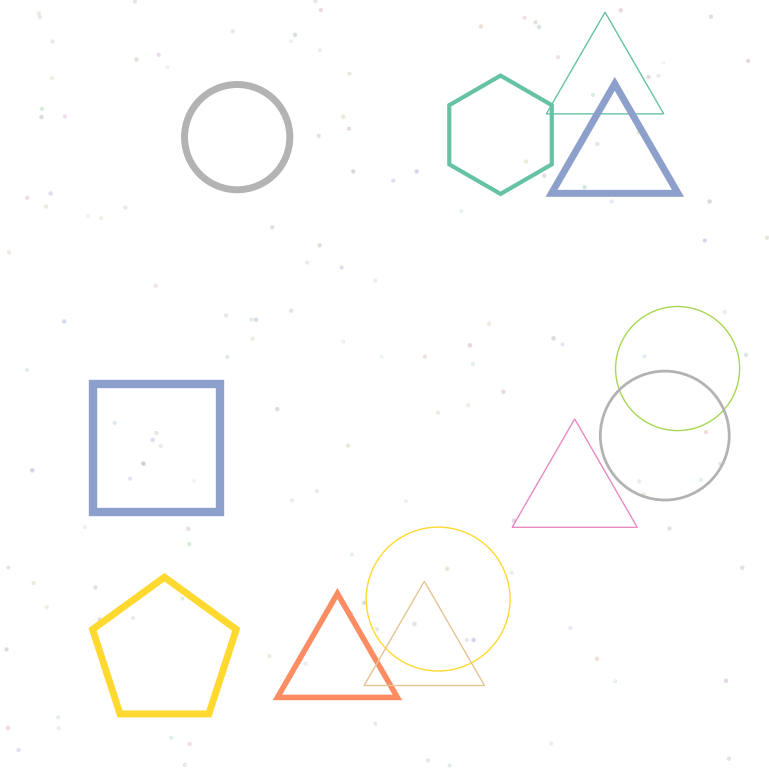[{"shape": "hexagon", "thickness": 1.5, "radius": 0.38, "center": [0.65, 0.825]}, {"shape": "triangle", "thickness": 0.5, "radius": 0.44, "center": [0.786, 0.896]}, {"shape": "triangle", "thickness": 2, "radius": 0.45, "center": [0.438, 0.139]}, {"shape": "square", "thickness": 3, "radius": 0.41, "center": [0.203, 0.418]}, {"shape": "triangle", "thickness": 2.5, "radius": 0.47, "center": [0.798, 0.796]}, {"shape": "triangle", "thickness": 0.5, "radius": 0.47, "center": [0.746, 0.362]}, {"shape": "circle", "thickness": 0.5, "radius": 0.4, "center": [0.88, 0.521]}, {"shape": "pentagon", "thickness": 2.5, "radius": 0.49, "center": [0.214, 0.152]}, {"shape": "circle", "thickness": 0.5, "radius": 0.47, "center": [0.569, 0.222]}, {"shape": "triangle", "thickness": 0.5, "radius": 0.45, "center": [0.551, 0.155]}, {"shape": "circle", "thickness": 2.5, "radius": 0.34, "center": [0.308, 0.822]}, {"shape": "circle", "thickness": 1, "radius": 0.42, "center": [0.863, 0.434]}]